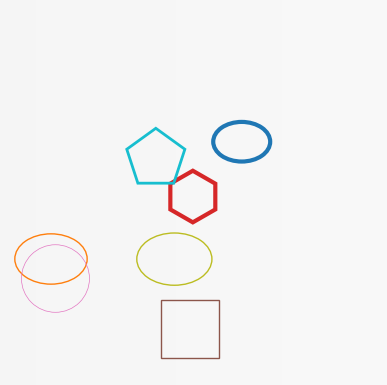[{"shape": "oval", "thickness": 3, "radius": 0.37, "center": [0.624, 0.632]}, {"shape": "oval", "thickness": 1, "radius": 0.47, "center": [0.132, 0.327]}, {"shape": "hexagon", "thickness": 3, "radius": 0.33, "center": [0.498, 0.489]}, {"shape": "square", "thickness": 1, "radius": 0.38, "center": [0.49, 0.146]}, {"shape": "circle", "thickness": 0.5, "radius": 0.44, "center": [0.143, 0.277]}, {"shape": "oval", "thickness": 1, "radius": 0.48, "center": [0.45, 0.327]}, {"shape": "pentagon", "thickness": 2, "radius": 0.39, "center": [0.402, 0.588]}]